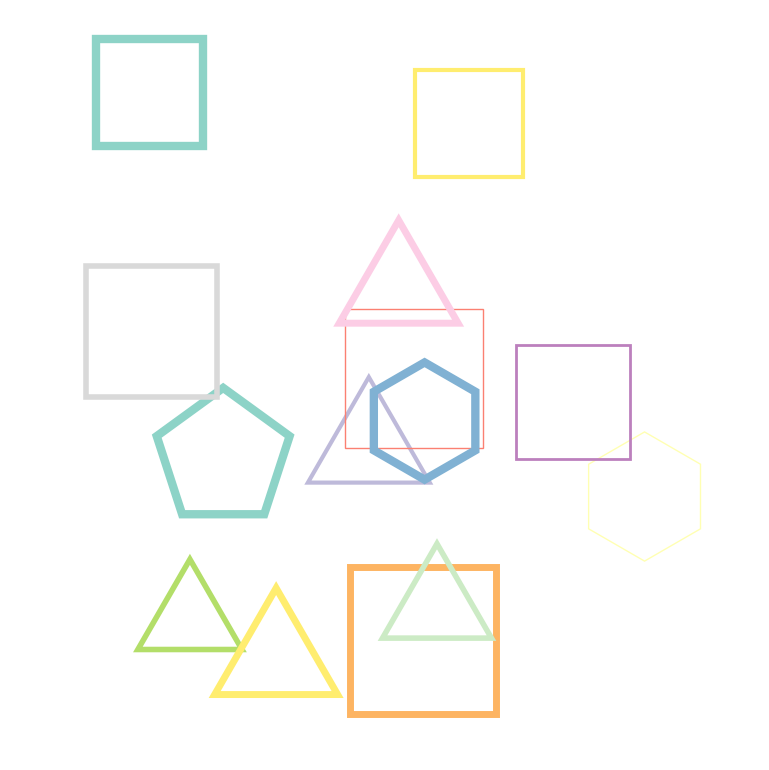[{"shape": "pentagon", "thickness": 3, "radius": 0.45, "center": [0.29, 0.406]}, {"shape": "square", "thickness": 3, "radius": 0.35, "center": [0.194, 0.88]}, {"shape": "hexagon", "thickness": 0.5, "radius": 0.42, "center": [0.837, 0.355]}, {"shape": "triangle", "thickness": 1.5, "radius": 0.46, "center": [0.479, 0.419]}, {"shape": "square", "thickness": 0.5, "radius": 0.45, "center": [0.538, 0.508]}, {"shape": "hexagon", "thickness": 3, "radius": 0.38, "center": [0.551, 0.453]}, {"shape": "square", "thickness": 2.5, "radius": 0.48, "center": [0.549, 0.168]}, {"shape": "triangle", "thickness": 2, "radius": 0.39, "center": [0.247, 0.196]}, {"shape": "triangle", "thickness": 2.5, "radius": 0.45, "center": [0.518, 0.625]}, {"shape": "square", "thickness": 2, "radius": 0.43, "center": [0.197, 0.57]}, {"shape": "square", "thickness": 1, "radius": 0.37, "center": [0.744, 0.478]}, {"shape": "triangle", "thickness": 2, "radius": 0.41, "center": [0.568, 0.212]}, {"shape": "square", "thickness": 1.5, "radius": 0.35, "center": [0.609, 0.84]}, {"shape": "triangle", "thickness": 2.5, "radius": 0.46, "center": [0.359, 0.144]}]